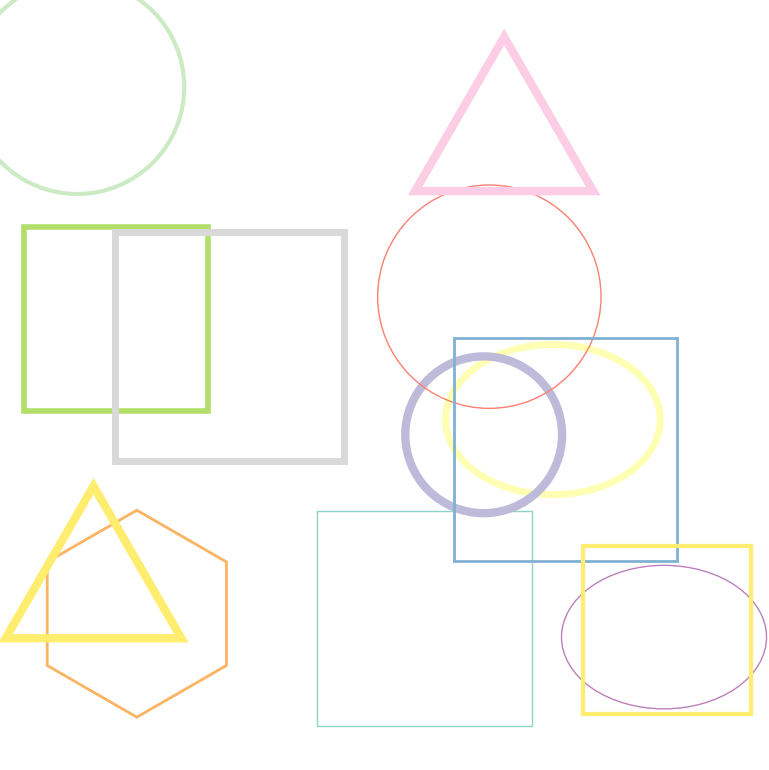[{"shape": "square", "thickness": 0.5, "radius": 0.7, "center": [0.552, 0.197]}, {"shape": "oval", "thickness": 2.5, "radius": 0.7, "center": [0.718, 0.455]}, {"shape": "circle", "thickness": 3, "radius": 0.51, "center": [0.628, 0.435]}, {"shape": "circle", "thickness": 0.5, "radius": 0.73, "center": [0.636, 0.615]}, {"shape": "square", "thickness": 1, "radius": 0.72, "center": [0.734, 0.416]}, {"shape": "hexagon", "thickness": 1, "radius": 0.67, "center": [0.178, 0.203]}, {"shape": "square", "thickness": 2, "radius": 0.6, "center": [0.151, 0.585]}, {"shape": "triangle", "thickness": 3, "radius": 0.67, "center": [0.655, 0.818]}, {"shape": "square", "thickness": 2.5, "radius": 0.75, "center": [0.298, 0.55]}, {"shape": "oval", "thickness": 0.5, "radius": 0.67, "center": [0.862, 0.173]}, {"shape": "circle", "thickness": 1.5, "radius": 0.7, "center": [0.1, 0.887]}, {"shape": "square", "thickness": 1.5, "radius": 0.55, "center": [0.867, 0.182]}, {"shape": "triangle", "thickness": 3, "radius": 0.66, "center": [0.121, 0.237]}]